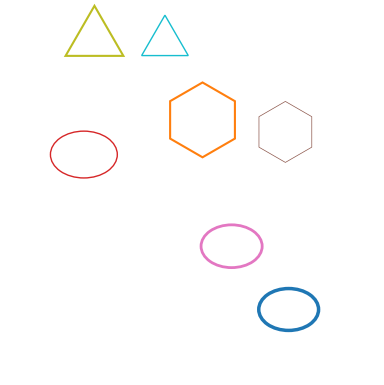[{"shape": "oval", "thickness": 2.5, "radius": 0.39, "center": [0.75, 0.196]}, {"shape": "hexagon", "thickness": 1.5, "radius": 0.49, "center": [0.526, 0.689]}, {"shape": "oval", "thickness": 1, "radius": 0.43, "center": [0.218, 0.599]}, {"shape": "hexagon", "thickness": 0.5, "radius": 0.4, "center": [0.741, 0.657]}, {"shape": "oval", "thickness": 2, "radius": 0.4, "center": [0.602, 0.36]}, {"shape": "triangle", "thickness": 1.5, "radius": 0.43, "center": [0.245, 0.898]}, {"shape": "triangle", "thickness": 1, "radius": 0.35, "center": [0.428, 0.891]}]